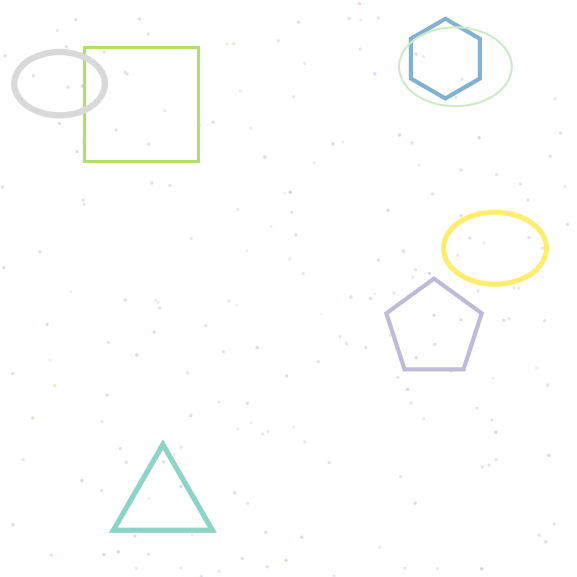[{"shape": "triangle", "thickness": 2.5, "radius": 0.49, "center": [0.282, 0.13]}, {"shape": "pentagon", "thickness": 2, "radius": 0.43, "center": [0.752, 0.43]}, {"shape": "hexagon", "thickness": 2, "radius": 0.34, "center": [0.771, 0.898]}, {"shape": "square", "thickness": 1.5, "radius": 0.49, "center": [0.245, 0.819]}, {"shape": "oval", "thickness": 3, "radius": 0.39, "center": [0.103, 0.854]}, {"shape": "oval", "thickness": 1, "radius": 0.49, "center": [0.789, 0.884]}, {"shape": "oval", "thickness": 2.5, "radius": 0.45, "center": [0.857, 0.569]}]